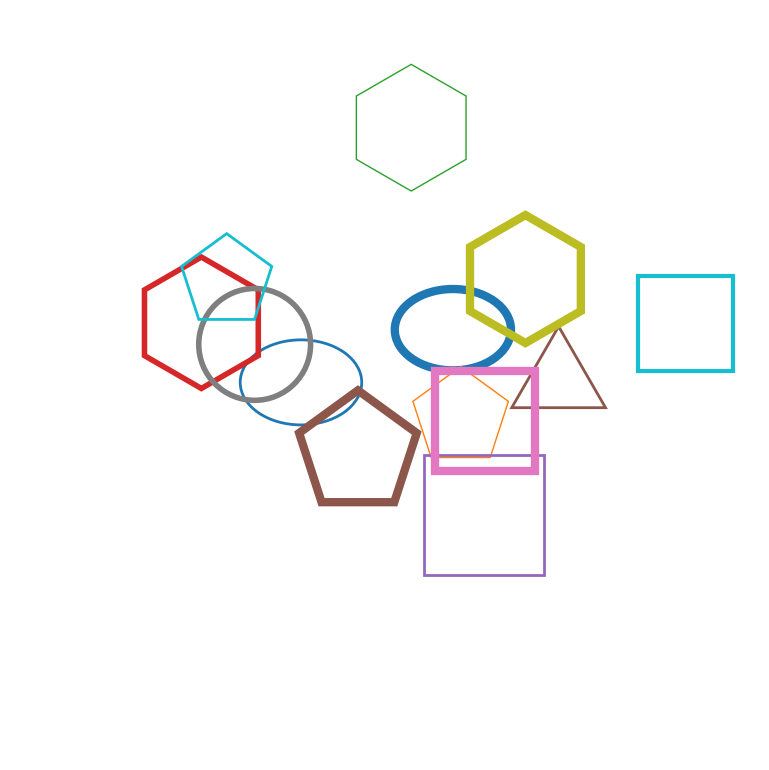[{"shape": "oval", "thickness": 3, "radius": 0.38, "center": [0.588, 0.572]}, {"shape": "oval", "thickness": 1, "radius": 0.39, "center": [0.391, 0.503]}, {"shape": "pentagon", "thickness": 0.5, "radius": 0.33, "center": [0.598, 0.459]}, {"shape": "hexagon", "thickness": 0.5, "radius": 0.41, "center": [0.534, 0.834]}, {"shape": "hexagon", "thickness": 2, "radius": 0.43, "center": [0.262, 0.581]}, {"shape": "square", "thickness": 1, "radius": 0.39, "center": [0.628, 0.331]}, {"shape": "pentagon", "thickness": 3, "radius": 0.4, "center": [0.465, 0.413]}, {"shape": "triangle", "thickness": 1, "radius": 0.35, "center": [0.725, 0.506]}, {"shape": "square", "thickness": 3, "radius": 0.32, "center": [0.63, 0.453]}, {"shape": "circle", "thickness": 2, "radius": 0.36, "center": [0.331, 0.553]}, {"shape": "hexagon", "thickness": 3, "radius": 0.42, "center": [0.682, 0.638]}, {"shape": "square", "thickness": 1.5, "radius": 0.31, "center": [0.89, 0.58]}, {"shape": "pentagon", "thickness": 1, "radius": 0.31, "center": [0.294, 0.635]}]